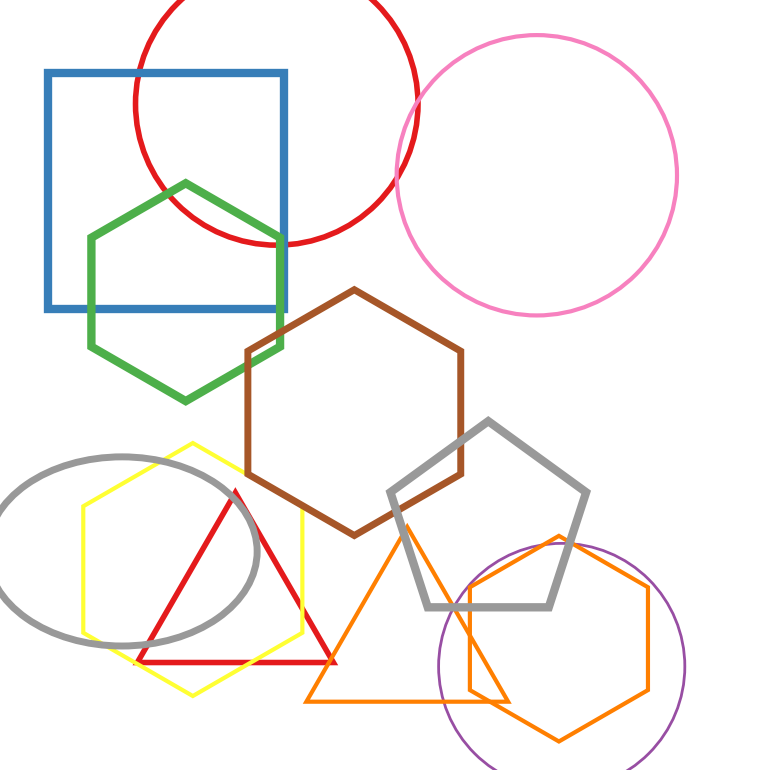[{"shape": "triangle", "thickness": 2, "radius": 0.74, "center": [0.306, 0.213]}, {"shape": "circle", "thickness": 2, "radius": 0.92, "center": [0.359, 0.865]}, {"shape": "square", "thickness": 3, "radius": 0.77, "center": [0.216, 0.752]}, {"shape": "hexagon", "thickness": 3, "radius": 0.71, "center": [0.241, 0.621]}, {"shape": "circle", "thickness": 1, "radius": 0.8, "center": [0.729, 0.134]}, {"shape": "triangle", "thickness": 1.5, "radius": 0.76, "center": [0.529, 0.164]}, {"shape": "hexagon", "thickness": 1.5, "radius": 0.67, "center": [0.726, 0.171]}, {"shape": "hexagon", "thickness": 1.5, "radius": 0.82, "center": [0.25, 0.26]}, {"shape": "hexagon", "thickness": 2.5, "radius": 0.8, "center": [0.46, 0.464]}, {"shape": "circle", "thickness": 1.5, "radius": 0.91, "center": [0.697, 0.772]}, {"shape": "oval", "thickness": 2.5, "radius": 0.88, "center": [0.159, 0.284]}, {"shape": "pentagon", "thickness": 3, "radius": 0.67, "center": [0.634, 0.319]}]